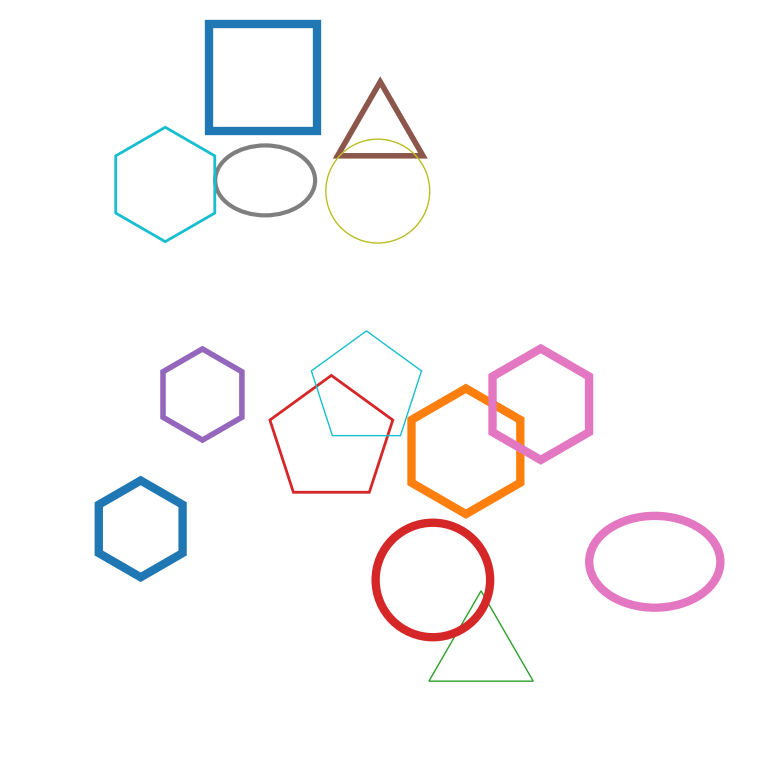[{"shape": "hexagon", "thickness": 3, "radius": 0.31, "center": [0.183, 0.313]}, {"shape": "square", "thickness": 3, "radius": 0.35, "center": [0.341, 0.899]}, {"shape": "hexagon", "thickness": 3, "radius": 0.41, "center": [0.605, 0.414]}, {"shape": "triangle", "thickness": 0.5, "radius": 0.39, "center": [0.625, 0.154]}, {"shape": "circle", "thickness": 3, "radius": 0.37, "center": [0.562, 0.247]}, {"shape": "pentagon", "thickness": 1, "radius": 0.42, "center": [0.43, 0.429]}, {"shape": "hexagon", "thickness": 2, "radius": 0.3, "center": [0.263, 0.488]}, {"shape": "triangle", "thickness": 2, "radius": 0.32, "center": [0.494, 0.83]}, {"shape": "oval", "thickness": 3, "radius": 0.43, "center": [0.85, 0.27]}, {"shape": "hexagon", "thickness": 3, "radius": 0.36, "center": [0.702, 0.475]}, {"shape": "oval", "thickness": 1.5, "radius": 0.32, "center": [0.344, 0.766]}, {"shape": "circle", "thickness": 0.5, "radius": 0.34, "center": [0.491, 0.752]}, {"shape": "hexagon", "thickness": 1, "radius": 0.37, "center": [0.215, 0.76]}, {"shape": "pentagon", "thickness": 0.5, "radius": 0.38, "center": [0.476, 0.495]}]